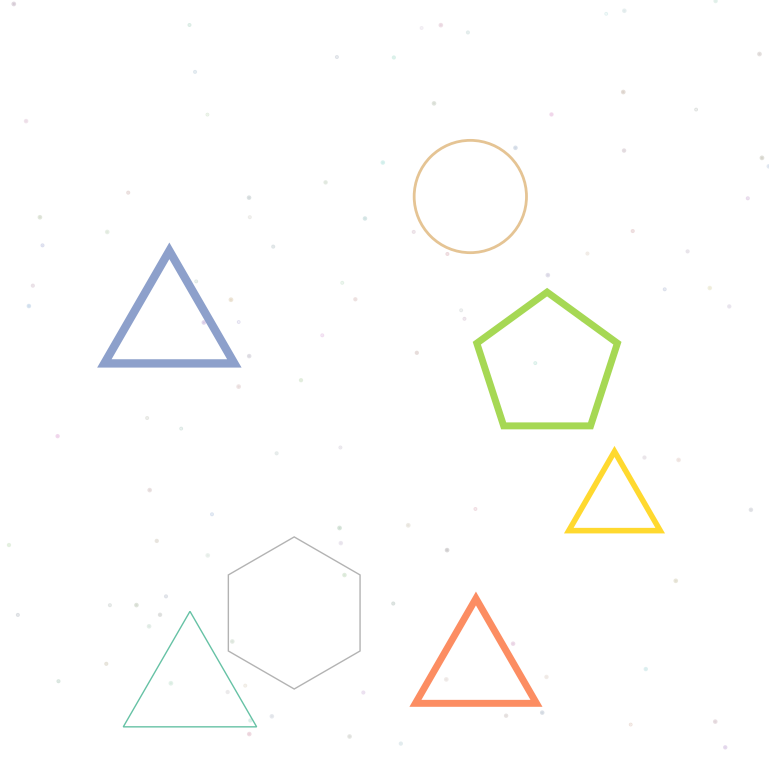[{"shape": "triangle", "thickness": 0.5, "radius": 0.5, "center": [0.247, 0.106]}, {"shape": "triangle", "thickness": 2.5, "radius": 0.45, "center": [0.618, 0.132]}, {"shape": "triangle", "thickness": 3, "radius": 0.49, "center": [0.22, 0.577]}, {"shape": "pentagon", "thickness": 2.5, "radius": 0.48, "center": [0.711, 0.525]}, {"shape": "triangle", "thickness": 2, "radius": 0.34, "center": [0.798, 0.345]}, {"shape": "circle", "thickness": 1, "radius": 0.36, "center": [0.611, 0.745]}, {"shape": "hexagon", "thickness": 0.5, "radius": 0.49, "center": [0.382, 0.204]}]